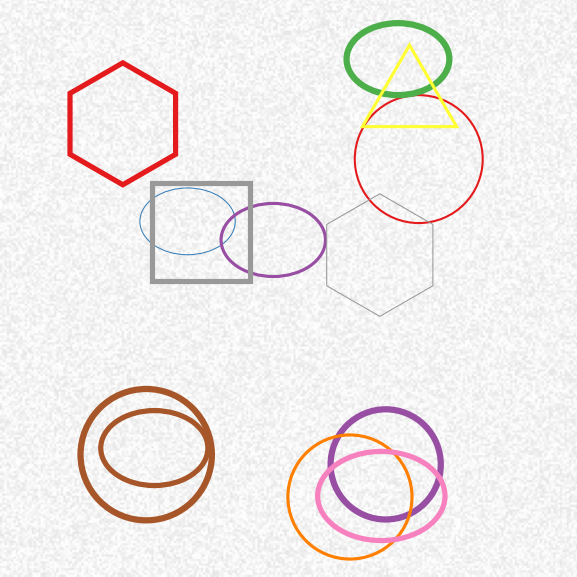[{"shape": "circle", "thickness": 1, "radius": 0.55, "center": [0.725, 0.724]}, {"shape": "hexagon", "thickness": 2.5, "radius": 0.53, "center": [0.213, 0.785]}, {"shape": "oval", "thickness": 0.5, "radius": 0.41, "center": [0.325, 0.616]}, {"shape": "oval", "thickness": 3, "radius": 0.44, "center": [0.689, 0.897]}, {"shape": "oval", "thickness": 1.5, "radius": 0.45, "center": [0.473, 0.584]}, {"shape": "circle", "thickness": 3, "radius": 0.48, "center": [0.668, 0.195]}, {"shape": "circle", "thickness": 1.5, "radius": 0.54, "center": [0.606, 0.139]}, {"shape": "triangle", "thickness": 1.5, "radius": 0.47, "center": [0.709, 0.827]}, {"shape": "circle", "thickness": 3, "radius": 0.57, "center": [0.253, 0.212]}, {"shape": "oval", "thickness": 2.5, "radius": 0.46, "center": [0.267, 0.223]}, {"shape": "oval", "thickness": 2.5, "radius": 0.55, "center": [0.66, 0.14]}, {"shape": "square", "thickness": 2.5, "radius": 0.42, "center": [0.348, 0.597]}, {"shape": "hexagon", "thickness": 0.5, "radius": 0.53, "center": [0.658, 0.557]}]